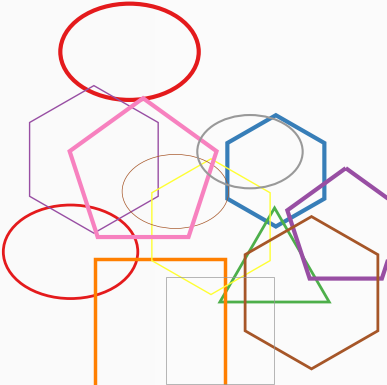[{"shape": "oval", "thickness": 3, "radius": 0.89, "center": [0.334, 0.865]}, {"shape": "oval", "thickness": 2, "radius": 0.87, "center": [0.182, 0.346]}, {"shape": "hexagon", "thickness": 3, "radius": 0.72, "center": [0.712, 0.556]}, {"shape": "triangle", "thickness": 2, "radius": 0.81, "center": [0.709, 0.297]}, {"shape": "hexagon", "thickness": 1, "radius": 0.96, "center": [0.242, 0.586]}, {"shape": "pentagon", "thickness": 3, "radius": 0.79, "center": [0.892, 0.405]}, {"shape": "square", "thickness": 2.5, "radius": 0.84, "center": [0.414, 0.159]}, {"shape": "hexagon", "thickness": 1, "radius": 0.88, "center": [0.544, 0.411]}, {"shape": "hexagon", "thickness": 2, "radius": 0.99, "center": [0.804, 0.24]}, {"shape": "oval", "thickness": 0.5, "radius": 0.69, "center": [0.453, 0.503]}, {"shape": "pentagon", "thickness": 3, "radius": 1.0, "center": [0.369, 0.546]}, {"shape": "oval", "thickness": 1.5, "radius": 0.68, "center": [0.645, 0.606]}, {"shape": "square", "thickness": 0.5, "radius": 0.7, "center": [0.569, 0.141]}]